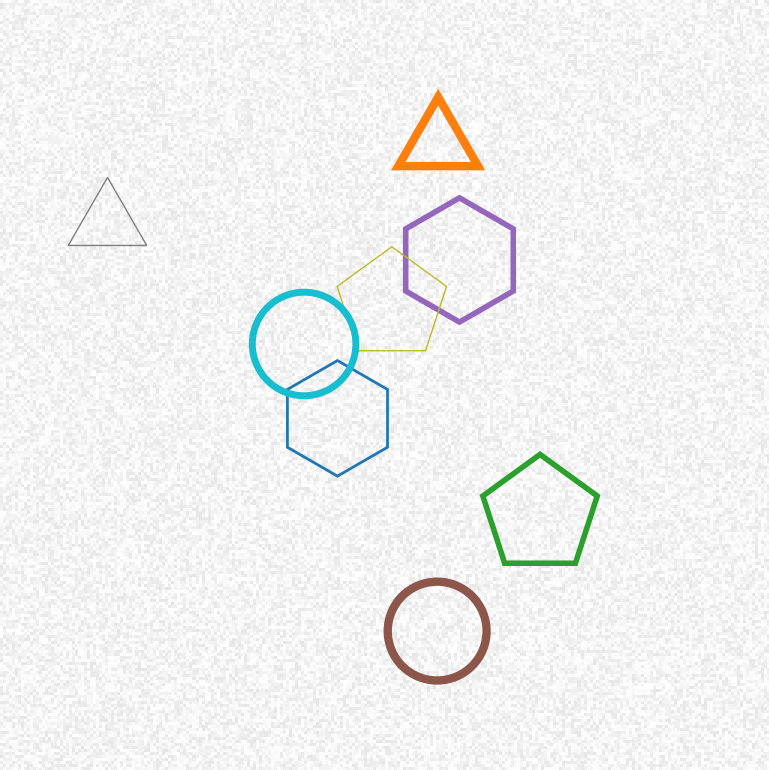[{"shape": "hexagon", "thickness": 1, "radius": 0.38, "center": [0.438, 0.457]}, {"shape": "triangle", "thickness": 3, "radius": 0.3, "center": [0.569, 0.814]}, {"shape": "pentagon", "thickness": 2, "radius": 0.39, "center": [0.701, 0.332]}, {"shape": "hexagon", "thickness": 2, "radius": 0.4, "center": [0.597, 0.662]}, {"shape": "circle", "thickness": 3, "radius": 0.32, "center": [0.568, 0.18]}, {"shape": "triangle", "thickness": 0.5, "radius": 0.29, "center": [0.14, 0.711]}, {"shape": "pentagon", "thickness": 0.5, "radius": 0.37, "center": [0.509, 0.605]}, {"shape": "circle", "thickness": 2.5, "radius": 0.34, "center": [0.395, 0.553]}]